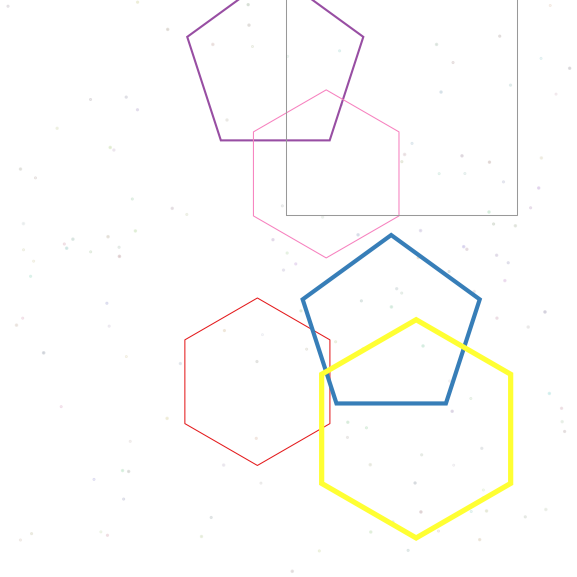[{"shape": "hexagon", "thickness": 0.5, "radius": 0.73, "center": [0.446, 0.338]}, {"shape": "pentagon", "thickness": 2, "radius": 0.81, "center": [0.677, 0.431]}, {"shape": "pentagon", "thickness": 1, "radius": 0.8, "center": [0.477, 0.886]}, {"shape": "hexagon", "thickness": 2.5, "radius": 0.94, "center": [0.721, 0.257]}, {"shape": "hexagon", "thickness": 0.5, "radius": 0.73, "center": [0.565, 0.698]}, {"shape": "square", "thickness": 0.5, "radius": 1.0, "center": [0.696, 0.827]}]